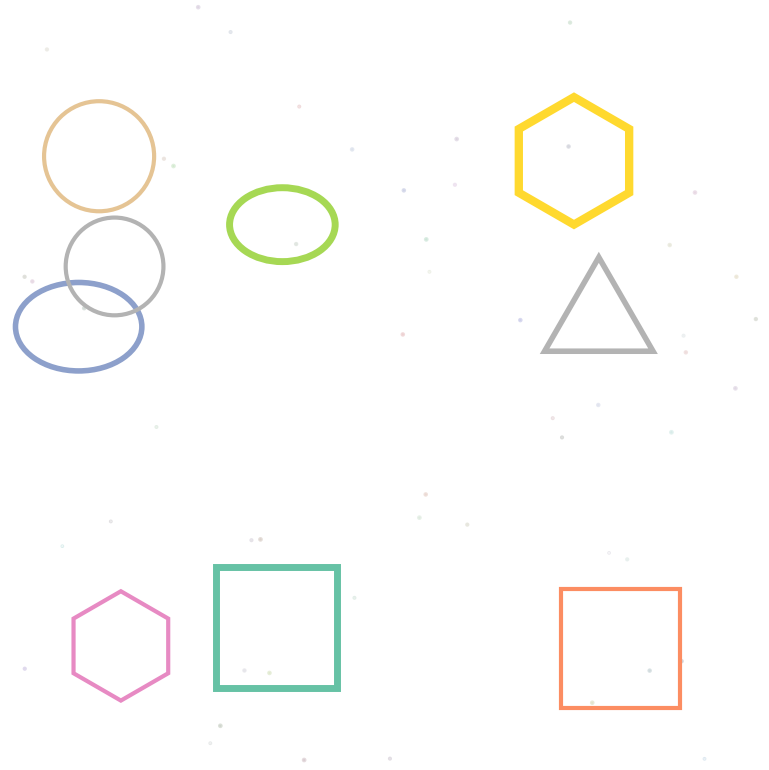[{"shape": "square", "thickness": 2.5, "radius": 0.39, "center": [0.359, 0.185]}, {"shape": "square", "thickness": 1.5, "radius": 0.39, "center": [0.806, 0.158]}, {"shape": "oval", "thickness": 2, "radius": 0.41, "center": [0.102, 0.576]}, {"shape": "hexagon", "thickness": 1.5, "radius": 0.35, "center": [0.157, 0.161]}, {"shape": "oval", "thickness": 2.5, "radius": 0.34, "center": [0.367, 0.708]}, {"shape": "hexagon", "thickness": 3, "radius": 0.41, "center": [0.745, 0.791]}, {"shape": "circle", "thickness": 1.5, "radius": 0.36, "center": [0.129, 0.797]}, {"shape": "triangle", "thickness": 2, "radius": 0.41, "center": [0.778, 0.585]}, {"shape": "circle", "thickness": 1.5, "radius": 0.32, "center": [0.149, 0.654]}]